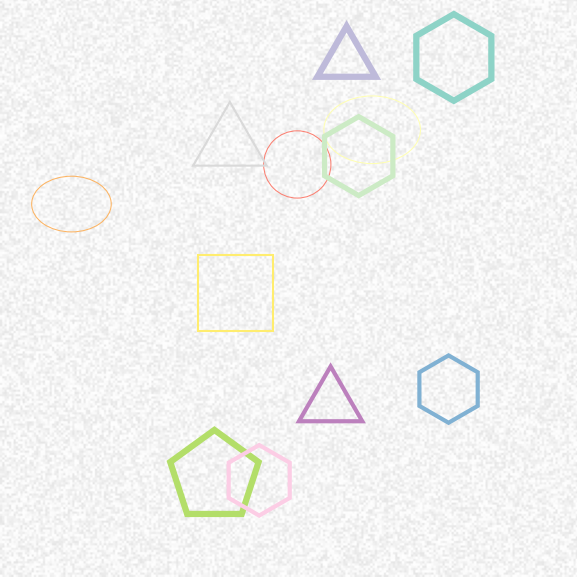[{"shape": "hexagon", "thickness": 3, "radius": 0.38, "center": [0.786, 0.9]}, {"shape": "oval", "thickness": 0.5, "radius": 0.42, "center": [0.644, 0.774]}, {"shape": "triangle", "thickness": 3, "radius": 0.29, "center": [0.6, 0.895]}, {"shape": "circle", "thickness": 0.5, "radius": 0.29, "center": [0.515, 0.714]}, {"shape": "hexagon", "thickness": 2, "radius": 0.29, "center": [0.777, 0.325]}, {"shape": "oval", "thickness": 0.5, "radius": 0.34, "center": [0.124, 0.646]}, {"shape": "pentagon", "thickness": 3, "radius": 0.4, "center": [0.371, 0.174]}, {"shape": "hexagon", "thickness": 2, "radius": 0.31, "center": [0.449, 0.167]}, {"shape": "triangle", "thickness": 1, "radius": 0.37, "center": [0.398, 0.749]}, {"shape": "triangle", "thickness": 2, "radius": 0.32, "center": [0.572, 0.301]}, {"shape": "hexagon", "thickness": 2.5, "radius": 0.34, "center": [0.621, 0.729]}, {"shape": "square", "thickness": 1, "radius": 0.33, "center": [0.408, 0.492]}]